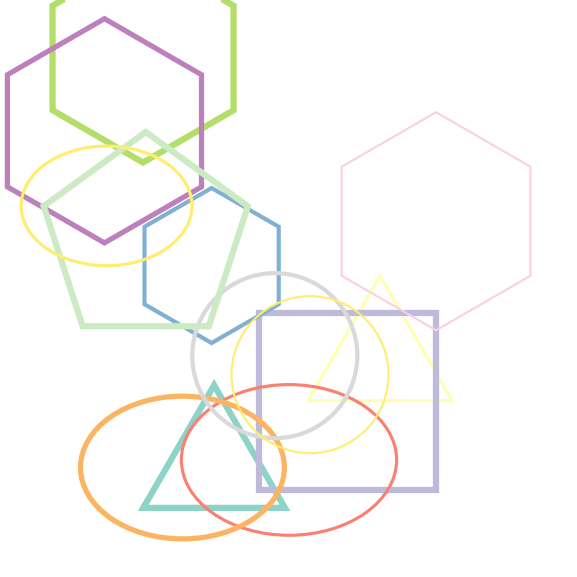[{"shape": "triangle", "thickness": 3, "radius": 0.71, "center": [0.371, 0.191]}, {"shape": "triangle", "thickness": 1.5, "radius": 0.72, "center": [0.658, 0.377]}, {"shape": "square", "thickness": 3, "radius": 0.77, "center": [0.602, 0.303]}, {"shape": "oval", "thickness": 1.5, "radius": 0.93, "center": [0.5, 0.203]}, {"shape": "hexagon", "thickness": 2, "radius": 0.67, "center": [0.366, 0.539]}, {"shape": "oval", "thickness": 2.5, "radius": 0.88, "center": [0.316, 0.19]}, {"shape": "hexagon", "thickness": 3, "radius": 0.9, "center": [0.248, 0.899]}, {"shape": "hexagon", "thickness": 1, "radius": 0.94, "center": [0.755, 0.616]}, {"shape": "circle", "thickness": 2, "radius": 0.71, "center": [0.476, 0.383]}, {"shape": "hexagon", "thickness": 2.5, "radius": 0.97, "center": [0.181, 0.773]}, {"shape": "pentagon", "thickness": 3, "radius": 0.93, "center": [0.252, 0.585]}, {"shape": "oval", "thickness": 1.5, "radius": 0.74, "center": [0.185, 0.643]}, {"shape": "circle", "thickness": 1, "radius": 0.68, "center": [0.537, 0.35]}]